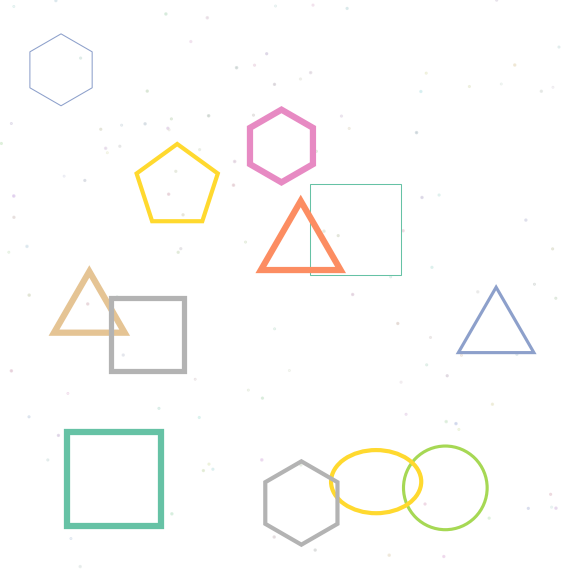[{"shape": "square", "thickness": 0.5, "radius": 0.39, "center": [0.616, 0.601]}, {"shape": "square", "thickness": 3, "radius": 0.4, "center": [0.198, 0.169]}, {"shape": "triangle", "thickness": 3, "radius": 0.4, "center": [0.521, 0.571]}, {"shape": "hexagon", "thickness": 0.5, "radius": 0.31, "center": [0.106, 0.878]}, {"shape": "triangle", "thickness": 1.5, "radius": 0.38, "center": [0.859, 0.426]}, {"shape": "hexagon", "thickness": 3, "radius": 0.31, "center": [0.487, 0.746]}, {"shape": "circle", "thickness": 1.5, "radius": 0.36, "center": [0.771, 0.154]}, {"shape": "oval", "thickness": 2, "radius": 0.39, "center": [0.651, 0.165]}, {"shape": "pentagon", "thickness": 2, "radius": 0.37, "center": [0.307, 0.676]}, {"shape": "triangle", "thickness": 3, "radius": 0.35, "center": [0.155, 0.458]}, {"shape": "square", "thickness": 2.5, "radius": 0.32, "center": [0.255, 0.419]}, {"shape": "hexagon", "thickness": 2, "radius": 0.36, "center": [0.522, 0.128]}]